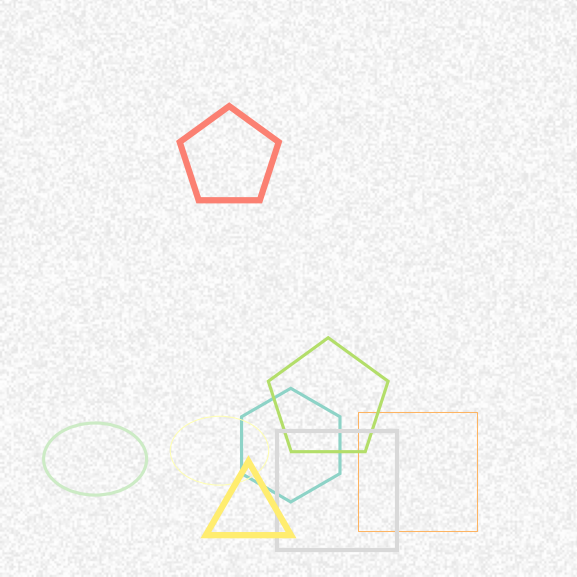[{"shape": "hexagon", "thickness": 1.5, "radius": 0.49, "center": [0.504, 0.228]}, {"shape": "oval", "thickness": 0.5, "radius": 0.43, "center": [0.38, 0.219]}, {"shape": "pentagon", "thickness": 3, "radius": 0.45, "center": [0.397, 0.725]}, {"shape": "square", "thickness": 0.5, "radius": 0.51, "center": [0.723, 0.183]}, {"shape": "pentagon", "thickness": 1.5, "radius": 0.55, "center": [0.568, 0.305]}, {"shape": "square", "thickness": 2, "radius": 0.52, "center": [0.584, 0.15]}, {"shape": "oval", "thickness": 1.5, "radius": 0.45, "center": [0.165, 0.204]}, {"shape": "triangle", "thickness": 3, "radius": 0.43, "center": [0.43, 0.115]}]